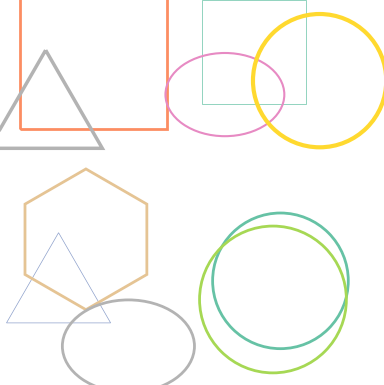[{"shape": "square", "thickness": 0.5, "radius": 0.68, "center": [0.659, 0.865]}, {"shape": "circle", "thickness": 2, "radius": 0.88, "center": [0.728, 0.271]}, {"shape": "square", "thickness": 2, "radius": 0.96, "center": [0.243, 0.855]}, {"shape": "triangle", "thickness": 0.5, "radius": 0.78, "center": [0.152, 0.239]}, {"shape": "oval", "thickness": 1.5, "radius": 0.77, "center": [0.584, 0.754]}, {"shape": "circle", "thickness": 2, "radius": 0.95, "center": [0.709, 0.222]}, {"shape": "circle", "thickness": 3, "radius": 0.87, "center": [0.83, 0.791]}, {"shape": "hexagon", "thickness": 2, "radius": 0.91, "center": [0.223, 0.378]}, {"shape": "oval", "thickness": 2, "radius": 0.86, "center": [0.334, 0.101]}, {"shape": "triangle", "thickness": 2.5, "radius": 0.85, "center": [0.119, 0.7]}]